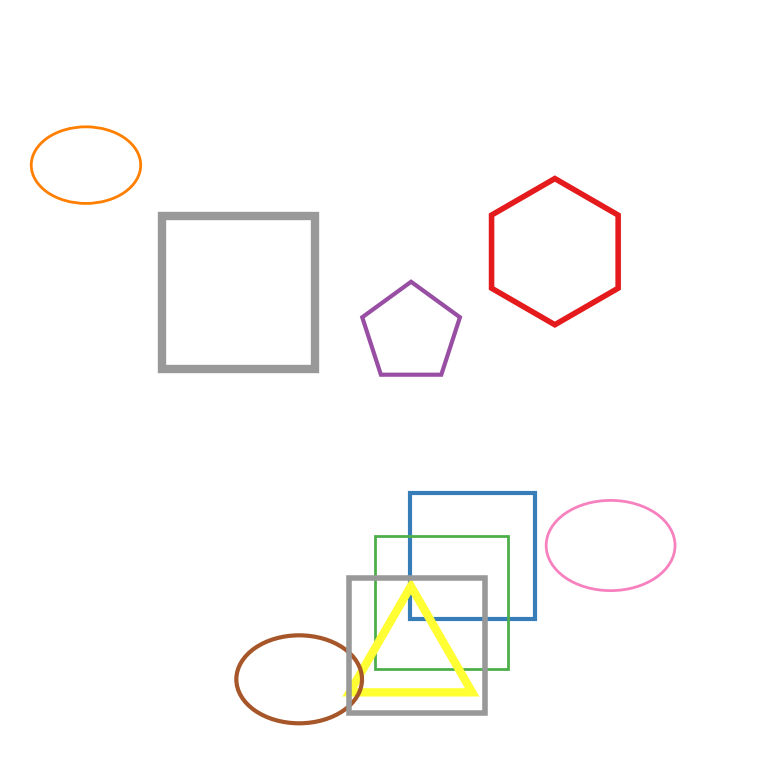[{"shape": "hexagon", "thickness": 2, "radius": 0.47, "center": [0.721, 0.673]}, {"shape": "square", "thickness": 1.5, "radius": 0.41, "center": [0.614, 0.278]}, {"shape": "square", "thickness": 1, "radius": 0.43, "center": [0.573, 0.217]}, {"shape": "pentagon", "thickness": 1.5, "radius": 0.33, "center": [0.534, 0.567]}, {"shape": "oval", "thickness": 1, "radius": 0.36, "center": [0.112, 0.786]}, {"shape": "triangle", "thickness": 3, "radius": 0.46, "center": [0.534, 0.147]}, {"shape": "oval", "thickness": 1.5, "radius": 0.41, "center": [0.389, 0.118]}, {"shape": "oval", "thickness": 1, "radius": 0.42, "center": [0.793, 0.292]}, {"shape": "square", "thickness": 2, "radius": 0.44, "center": [0.542, 0.162]}, {"shape": "square", "thickness": 3, "radius": 0.5, "center": [0.31, 0.621]}]